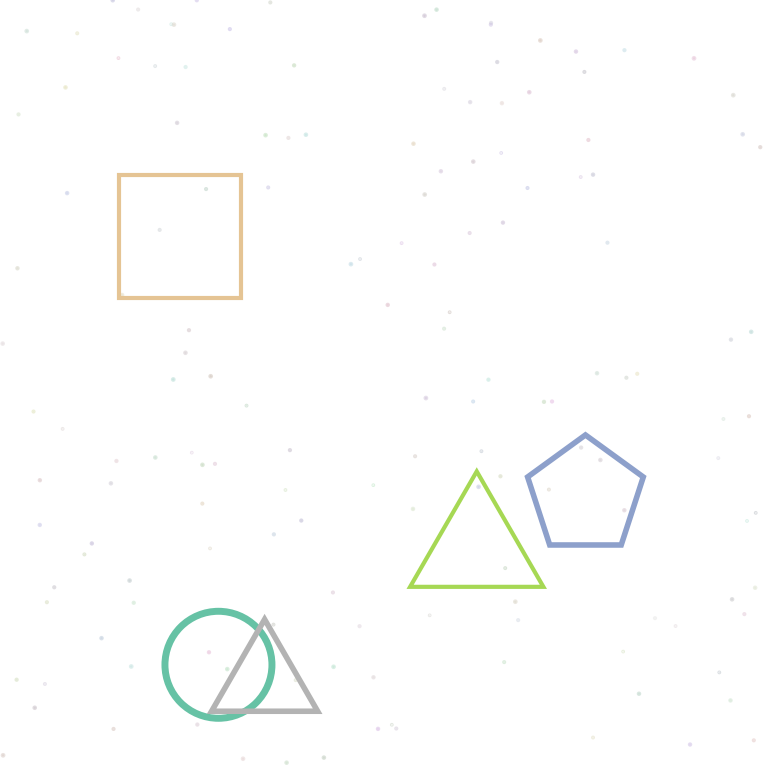[{"shape": "circle", "thickness": 2.5, "radius": 0.35, "center": [0.284, 0.137]}, {"shape": "pentagon", "thickness": 2, "radius": 0.39, "center": [0.76, 0.356]}, {"shape": "triangle", "thickness": 1.5, "radius": 0.5, "center": [0.619, 0.288]}, {"shape": "square", "thickness": 1.5, "radius": 0.4, "center": [0.234, 0.693]}, {"shape": "triangle", "thickness": 2, "radius": 0.4, "center": [0.344, 0.116]}]